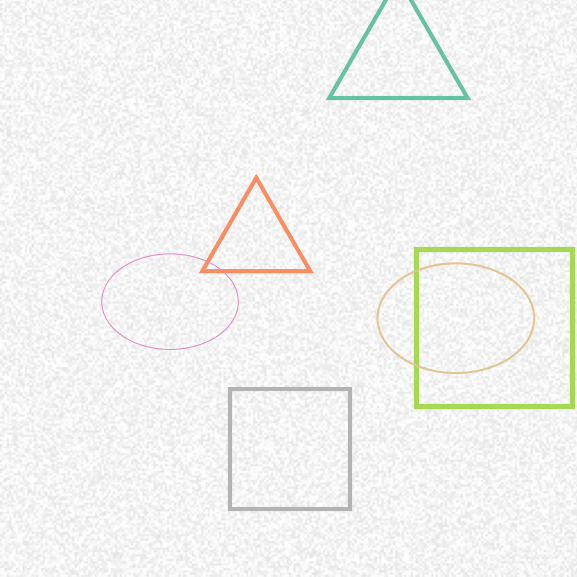[{"shape": "triangle", "thickness": 2, "radius": 0.69, "center": [0.69, 0.899]}, {"shape": "triangle", "thickness": 2, "radius": 0.54, "center": [0.444, 0.584]}, {"shape": "oval", "thickness": 0.5, "radius": 0.59, "center": [0.294, 0.477]}, {"shape": "square", "thickness": 2.5, "radius": 0.68, "center": [0.855, 0.431]}, {"shape": "oval", "thickness": 1, "radius": 0.68, "center": [0.789, 0.448]}, {"shape": "square", "thickness": 2, "radius": 0.52, "center": [0.502, 0.221]}]